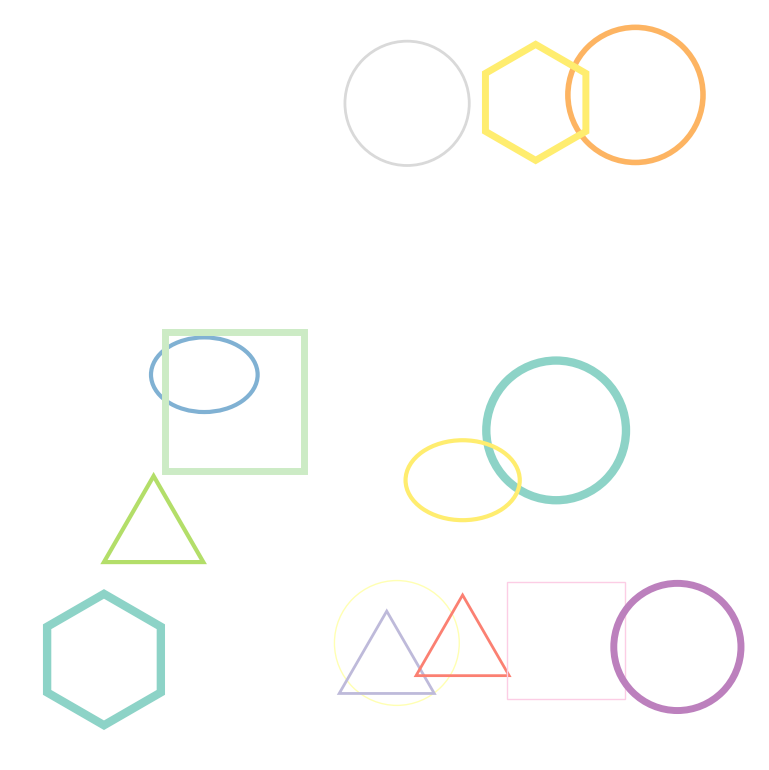[{"shape": "hexagon", "thickness": 3, "radius": 0.43, "center": [0.135, 0.143]}, {"shape": "circle", "thickness": 3, "radius": 0.45, "center": [0.722, 0.441]}, {"shape": "circle", "thickness": 0.5, "radius": 0.41, "center": [0.515, 0.165]}, {"shape": "triangle", "thickness": 1, "radius": 0.36, "center": [0.502, 0.135]}, {"shape": "triangle", "thickness": 1, "radius": 0.35, "center": [0.601, 0.157]}, {"shape": "oval", "thickness": 1.5, "radius": 0.35, "center": [0.265, 0.513]}, {"shape": "circle", "thickness": 2, "radius": 0.44, "center": [0.825, 0.877]}, {"shape": "triangle", "thickness": 1.5, "radius": 0.37, "center": [0.2, 0.307]}, {"shape": "square", "thickness": 0.5, "radius": 0.38, "center": [0.735, 0.168]}, {"shape": "circle", "thickness": 1, "radius": 0.4, "center": [0.529, 0.866]}, {"shape": "circle", "thickness": 2.5, "radius": 0.41, "center": [0.88, 0.16]}, {"shape": "square", "thickness": 2.5, "radius": 0.45, "center": [0.304, 0.479]}, {"shape": "oval", "thickness": 1.5, "radius": 0.37, "center": [0.601, 0.376]}, {"shape": "hexagon", "thickness": 2.5, "radius": 0.38, "center": [0.696, 0.867]}]